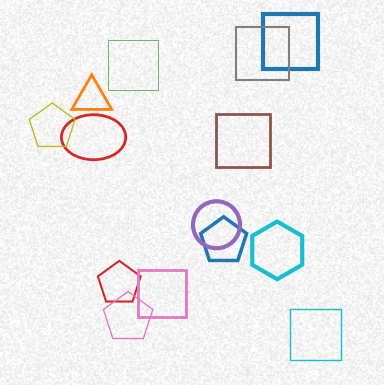[{"shape": "pentagon", "thickness": 2.5, "radius": 0.31, "center": [0.581, 0.374]}, {"shape": "square", "thickness": 3, "radius": 0.36, "center": [0.755, 0.892]}, {"shape": "triangle", "thickness": 2, "radius": 0.3, "center": [0.238, 0.746]}, {"shape": "square", "thickness": 0.5, "radius": 0.33, "center": [0.346, 0.832]}, {"shape": "oval", "thickness": 2, "radius": 0.42, "center": [0.243, 0.644]}, {"shape": "pentagon", "thickness": 1.5, "radius": 0.29, "center": [0.31, 0.264]}, {"shape": "circle", "thickness": 3, "radius": 0.31, "center": [0.562, 0.416]}, {"shape": "square", "thickness": 2, "radius": 0.35, "center": [0.631, 0.635]}, {"shape": "pentagon", "thickness": 1, "radius": 0.34, "center": [0.333, 0.175]}, {"shape": "square", "thickness": 2, "radius": 0.31, "center": [0.421, 0.238]}, {"shape": "square", "thickness": 1.5, "radius": 0.34, "center": [0.681, 0.861]}, {"shape": "pentagon", "thickness": 1, "radius": 0.31, "center": [0.136, 0.67]}, {"shape": "square", "thickness": 1, "radius": 0.34, "center": [0.82, 0.131]}, {"shape": "hexagon", "thickness": 3, "radius": 0.37, "center": [0.72, 0.35]}]